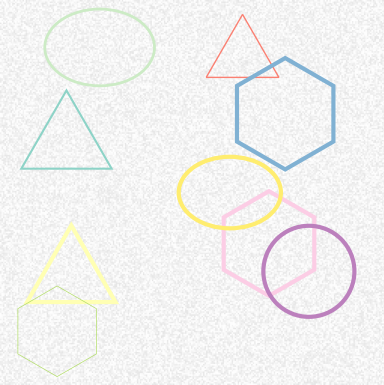[{"shape": "triangle", "thickness": 1.5, "radius": 0.68, "center": [0.173, 0.63]}, {"shape": "triangle", "thickness": 3, "radius": 0.66, "center": [0.185, 0.282]}, {"shape": "triangle", "thickness": 1, "radius": 0.54, "center": [0.63, 0.853]}, {"shape": "hexagon", "thickness": 3, "radius": 0.72, "center": [0.741, 0.705]}, {"shape": "hexagon", "thickness": 0.5, "radius": 0.59, "center": [0.148, 0.139]}, {"shape": "hexagon", "thickness": 3, "radius": 0.68, "center": [0.699, 0.367]}, {"shape": "circle", "thickness": 3, "radius": 0.59, "center": [0.802, 0.295]}, {"shape": "oval", "thickness": 2, "radius": 0.71, "center": [0.259, 0.877]}, {"shape": "oval", "thickness": 3, "radius": 0.66, "center": [0.597, 0.5]}]